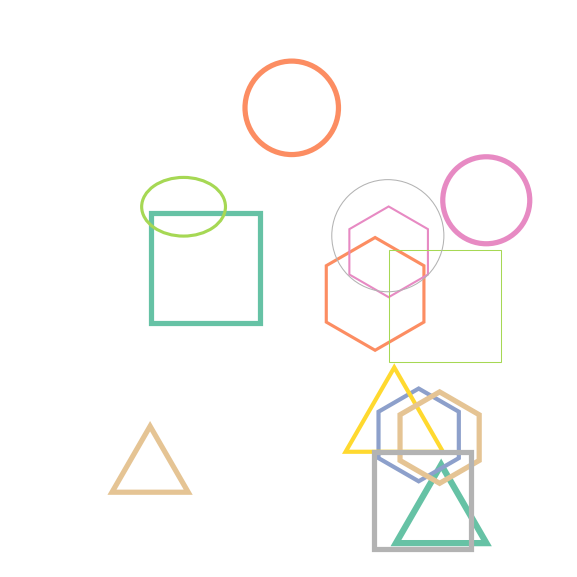[{"shape": "square", "thickness": 2.5, "radius": 0.47, "center": [0.356, 0.535]}, {"shape": "triangle", "thickness": 3, "radius": 0.45, "center": [0.764, 0.104]}, {"shape": "circle", "thickness": 2.5, "radius": 0.4, "center": [0.505, 0.812]}, {"shape": "hexagon", "thickness": 1.5, "radius": 0.49, "center": [0.65, 0.49]}, {"shape": "hexagon", "thickness": 2, "radius": 0.4, "center": [0.725, 0.246]}, {"shape": "hexagon", "thickness": 1, "radius": 0.39, "center": [0.673, 0.563]}, {"shape": "circle", "thickness": 2.5, "radius": 0.38, "center": [0.842, 0.652]}, {"shape": "oval", "thickness": 1.5, "radius": 0.36, "center": [0.318, 0.641]}, {"shape": "square", "thickness": 0.5, "radius": 0.48, "center": [0.77, 0.469]}, {"shape": "triangle", "thickness": 2, "radius": 0.49, "center": [0.683, 0.266]}, {"shape": "hexagon", "thickness": 2.5, "radius": 0.4, "center": [0.761, 0.241]}, {"shape": "triangle", "thickness": 2.5, "radius": 0.38, "center": [0.26, 0.185]}, {"shape": "circle", "thickness": 0.5, "radius": 0.49, "center": [0.672, 0.591]}, {"shape": "square", "thickness": 2.5, "radius": 0.42, "center": [0.732, 0.133]}]